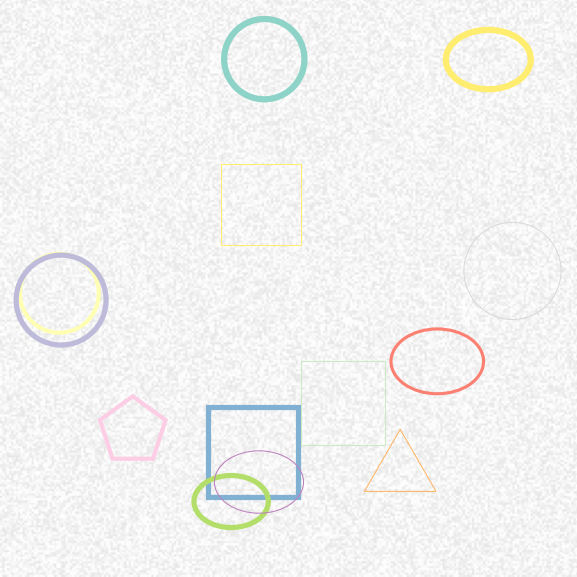[{"shape": "circle", "thickness": 3, "radius": 0.35, "center": [0.458, 0.897]}, {"shape": "circle", "thickness": 2, "radius": 0.34, "center": [0.103, 0.491]}, {"shape": "circle", "thickness": 2.5, "radius": 0.39, "center": [0.106, 0.479]}, {"shape": "oval", "thickness": 1.5, "radius": 0.4, "center": [0.757, 0.373]}, {"shape": "square", "thickness": 2.5, "radius": 0.39, "center": [0.438, 0.216]}, {"shape": "triangle", "thickness": 0.5, "radius": 0.36, "center": [0.693, 0.184]}, {"shape": "oval", "thickness": 2.5, "radius": 0.32, "center": [0.4, 0.131]}, {"shape": "pentagon", "thickness": 2, "radius": 0.3, "center": [0.23, 0.253]}, {"shape": "circle", "thickness": 0.5, "radius": 0.42, "center": [0.887, 0.53]}, {"shape": "oval", "thickness": 0.5, "radius": 0.39, "center": [0.448, 0.164]}, {"shape": "square", "thickness": 0.5, "radius": 0.37, "center": [0.594, 0.301]}, {"shape": "square", "thickness": 0.5, "radius": 0.35, "center": [0.451, 0.645]}, {"shape": "oval", "thickness": 3, "radius": 0.37, "center": [0.846, 0.896]}]